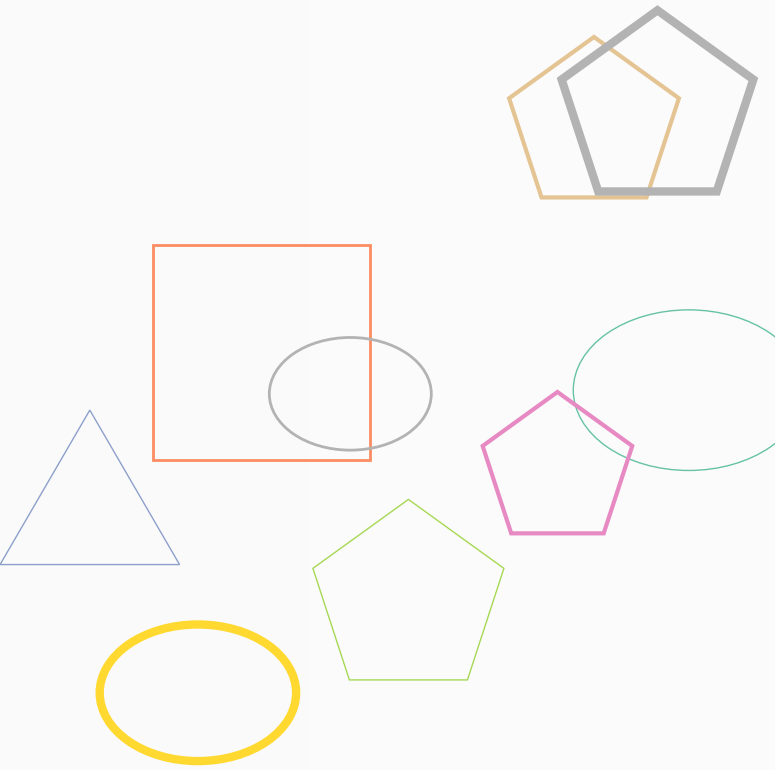[{"shape": "oval", "thickness": 0.5, "radius": 0.74, "center": [0.889, 0.493]}, {"shape": "square", "thickness": 1, "radius": 0.7, "center": [0.337, 0.542]}, {"shape": "triangle", "thickness": 0.5, "radius": 0.67, "center": [0.116, 0.334]}, {"shape": "pentagon", "thickness": 1.5, "radius": 0.51, "center": [0.719, 0.389]}, {"shape": "pentagon", "thickness": 0.5, "radius": 0.65, "center": [0.527, 0.222]}, {"shape": "oval", "thickness": 3, "radius": 0.63, "center": [0.255, 0.1]}, {"shape": "pentagon", "thickness": 1.5, "radius": 0.58, "center": [0.766, 0.837]}, {"shape": "oval", "thickness": 1, "radius": 0.52, "center": [0.452, 0.489]}, {"shape": "pentagon", "thickness": 3, "radius": 0.65, "center": [0.848, 0.857]}]